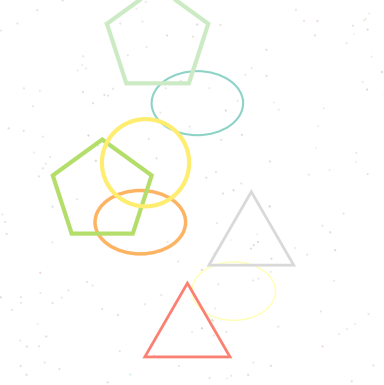[{"shape": "oval", "thickness": 1.5, "radius": 0.59, "center": [0.513, 0.732]}, {"shape": "oval", "thickness": 1, "radius": 0.54, "center": [0.607, 0.244]}, {"shape": "triangle", "thickness": 2, "radius": 0.64, "center": [0.487, 0.137]}, {"shape": "oval", "thickness": 2.5, "radius": 0.59, "center": [0.364, 0.423]}, {"shape": "pentagon", "thickness": 3, "radius": 0.68, "center": [0.266, 0.503]}, {"shape": "triangle", "thickness": 2, "radius": 0.64, "center": [0.653, 0.375]}, {"shape": "pentagon", "thickness": 3, "radius": 0.69, "center": [0.409, 0.896]}, {"shape": "circle", "thickness": 3, "radius": 0.57, "center": [0.378, 0.577]}]